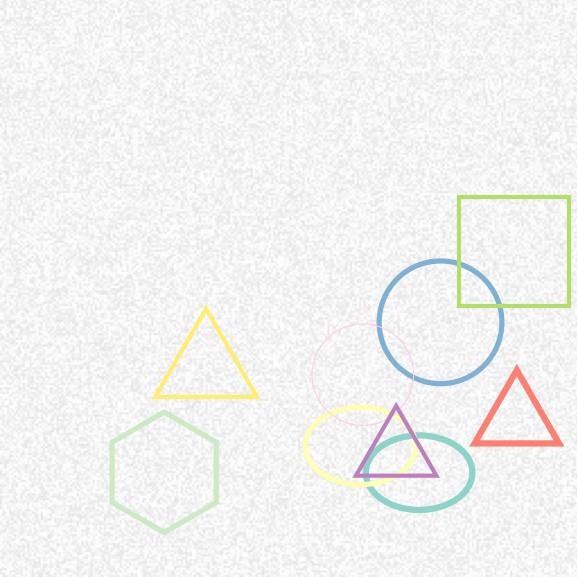[{"shape": "oval", "thickness": 3, "radius": 0.46, "center": [0.726, 0.181]}, {"shape": "oval", "thickness": 2.5, "radius": 0.48, "center": [0.624, 0.227]}, {"shape": "triangle", "thickness": 3, "radius": 0.42, "center": [0.895, 0.274]}, {"shape": "circle", "thickness": 2.5, "radius": 0.53, "center": [0.763, 0.441]}, {"shape": "square", "thickness": 2, "radius": 0.48, "center": [0.89, 0.564]}, {"shape": "circle", "thickness": 0.5, "radius": 0.44, "center": [0.628, 0.35]}, {"shape": "triangle", "thickness": 2, "radius": 0.4, "center": [0.686, 0.216]}, {"shape": "hexagon", "thickness": 2.5, "radius": 0.52, "center": [0.284, 0.181]}, {"shape": "triangle", "thickness": 2, "radius": 0.51, "center": [0.357, 0.363]}]